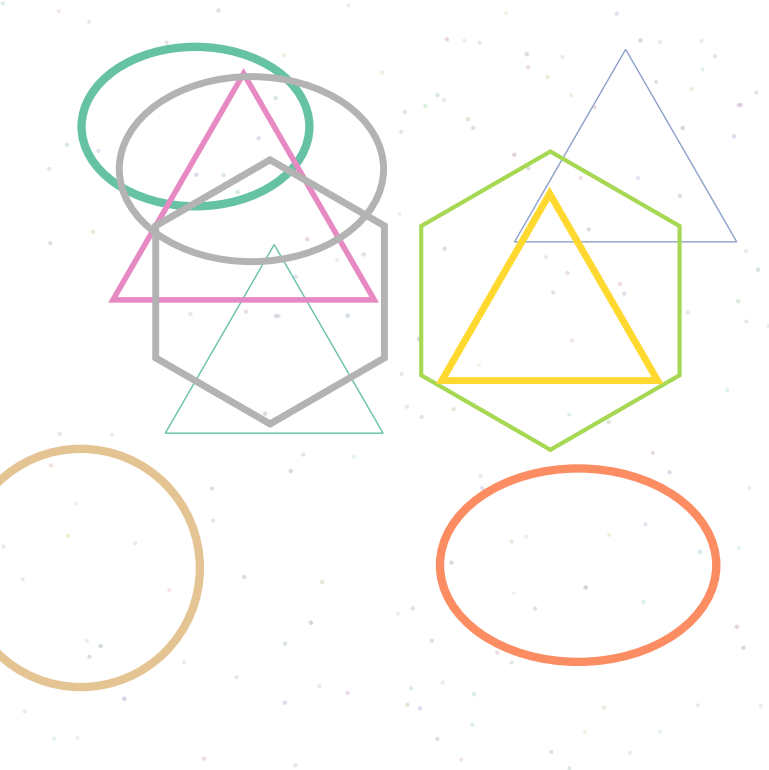[{"shape": "oval", "thickness": 3, "radius": 0.74, "center": [0.254, 0.836]}, {"shape": "triangle", "thickness": 0.5, "radius": 0.82, "center": [0.356, 0.519]}, {"shape": "oval", "thickness": 3, "radius": 0.9, "center": [0.751, 0.266]}, {"shape": "triangle", "thickness": 0.5, "radius": 0.83, "center": [0.813, 0.769]}, {"shape": "triangle", "thickness": 2, "radius": 0.98, "center": [0.316, 0.708]}, {"shape": "hexagon", "thickness": 1.5, "radius": 0.97, "center": [0.715, 0.61]}, {"shape": "triangle", "thickness": 2.5, "radius": 0.81, "center": [0.714, 0.587]}, {"shape": "circle", "thickness": 3, "radius": 0.77, "center": [0.105, 0.262]}, {"shape": "oval", "thickness": 2.5, "radius": 0.86, "center": [0.327, 0.78]}, {"shape": "hexagon", "thickness": 2.5, "radius": 0.86, "center": [0.351, 0.621]}]